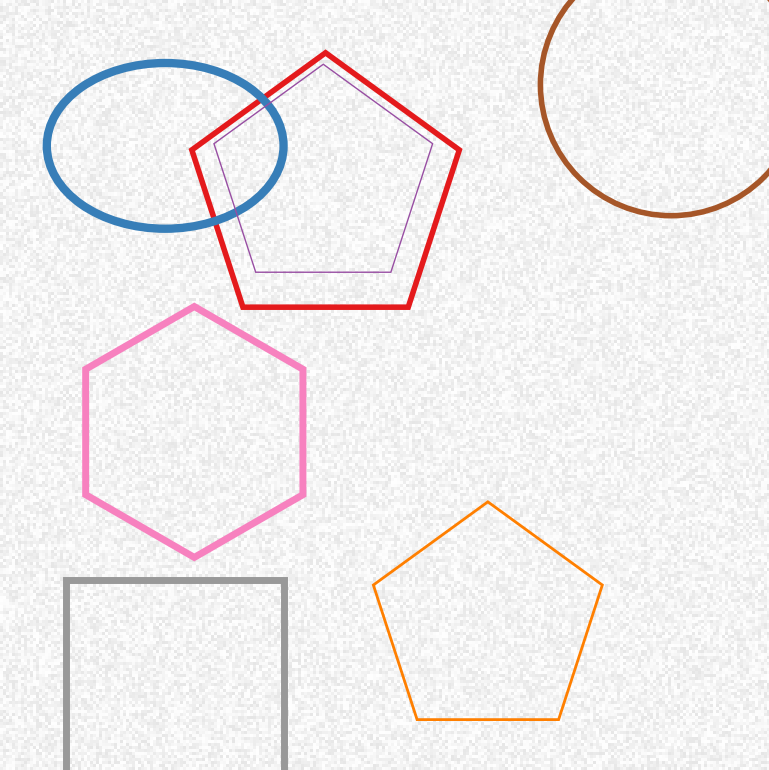[{"shape": "pentagon", "thickness": 2, "radius": 0.91, "center": [0.423, 0.749]}, {"shape": "oval", "thickness": 3, "radius": 0.77, "center": [0.215, 0.811]}, {"shape": "pentagon", "thickness": 0.5, "radius": 0.75, "center": [0.42, 0.767]}, {"shape": "pentagon", "thickness": 1, "radius": 0.78, "center": [0.634, 0.192]}, {"shape": "circle", "thickness": 2, "radius": 0.85, "center": [0.872, 0.89]}, {"shape": "hexagon", "thickness": 2.5, "radius": 0.81, "center": [0.252, 0.439]}, {"shape": "square", "thickness": 2.5, "radius": 0.71, "center": [0.227, 0.105]}]